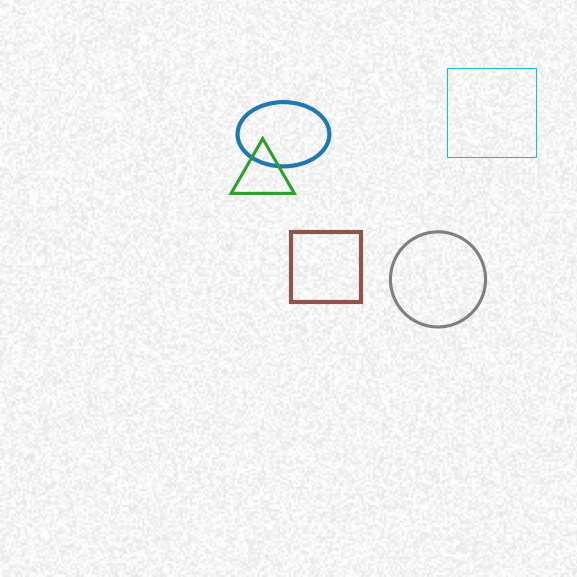[{"shape": "oval", "thickness": 2, "radius": 0.4, "center": [0.491, 0.767]}, {"shape": "triangle", "thickness": 1.5, "radius": 0.32, "center": [0.455, 0.696]}, {"shape": "square", "thickness": 2, "radius": 0.3, "center": [0.564, 0.537]}, {"shape": "circle", "thickness": 1.5, "radius": 0.41, "center": [0.758, 0.515]}, {"shape": "square", "thickness": 0.5, "radius": 0.38, "center": [0.851, 0.804]}]